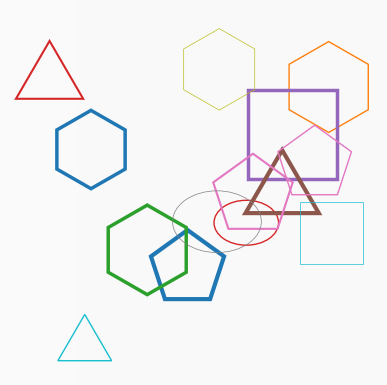[{"shape": "hexagon", "thickness": 2.5, "radius": 0.51, "center": [0.235, 0.612]}, {"shape": "pentagon", "thickness": 3, "radius": 0.5, "center": [0.484, 0.303]}, {"shape": "hexagon", "thickness": 1, "radius": 0.59, "center": [0.848, 0.774]}, {"shape": "hexagon", "thickness": 2.5, "radius": 0.58, "center": [0.38, 0.351]}, {"shape": "oval", "thickness": 1, "radius": 0.42, "center": [0.636, 0.421]}, {"shape": "triangle", "thickness": 1.5, "radius": 0.5, "center": [0.128, 0.793]}, {"shape": "square", "thickness": 2.5, "radius": 0.58, "center": [0.755, 0.651]}, {"shape": "triangle", "thickness": 3, "radius": 0.55, "center": [0.728, 0.501]}, {"shape": "pentagon", "thickness": 1, "radius": 0.5, "center": [0.812, 0.575]}, {"shape": "pentagon", "thickness": 1.5, "radius": 0.54, "center": [0.653, 0.493]}, {"shape": "oval", "thickness": 0.5, "radius": 0.57, "center": [0.56, 0.424]}, {"shape": "hexagon", "thickness": 0.5, "radius": 0.53, "center": [0.566, 0.82]}, {"shape": "square", "thickness": 0.5, "radius": 0.4, "center": [0.855, 0.395]}, {"shape": "triangle", "thickness": 1, "radius": 0.4, "center": [0.219, 0.103]}]